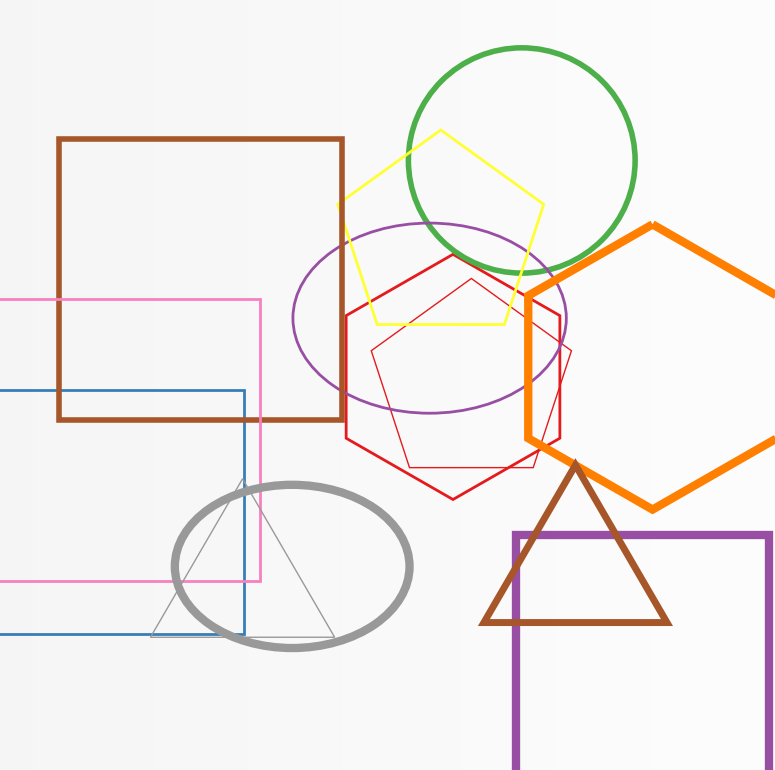[{"shape": "hexagon", "thickness": 1, "radius": 0.8, "center": [0.585, 0.511]}, {"shape": "pentagon", "thickness": 0.5, "radius": 0.68, "center": [0.608, 0.503]}, {"shape": "square", "thickness": 1, "radius": 0.79, "center": [0.157, 0.335]}, {"shape": "circle", "thickness": 2, "radius": 0.73, "center": [0.673, 0.792]}, {"shape": "square", "thickness": 3, "radius": 0.82, "center": [0.829, 0.142]}, {"shape": "oval", "thickness": 1, "radius": 0.88, "center": [0.554, 0.587]}, {"shape": "hexagon", "thickness": 3, "radius": 0.93, "center": [0.842, 0.523]}, {"shape": "pentagon", "thickness": 1, "radius": 0.7, "center": [0.569, 0.692]}, {"shape": "triangle", "thickness": 2.5, "radius": 0.68, "center": [0.743, 0.26]}, {"shape": "square", "thickness": 2, "radius": 0.91, "center": [0.259, 0.637]}, {"shape": "square", "thickness": 1, "radius": 0.92, "center": [0.152, 0.429]}, {"shape": "oval", "thickness": 3, "radius": 0.76, "center": [0.377, 0.264]}, {"shape": "triangle", "thickness": 0.5, "radius": 0.69, "center": [0.313, 0.241]}]